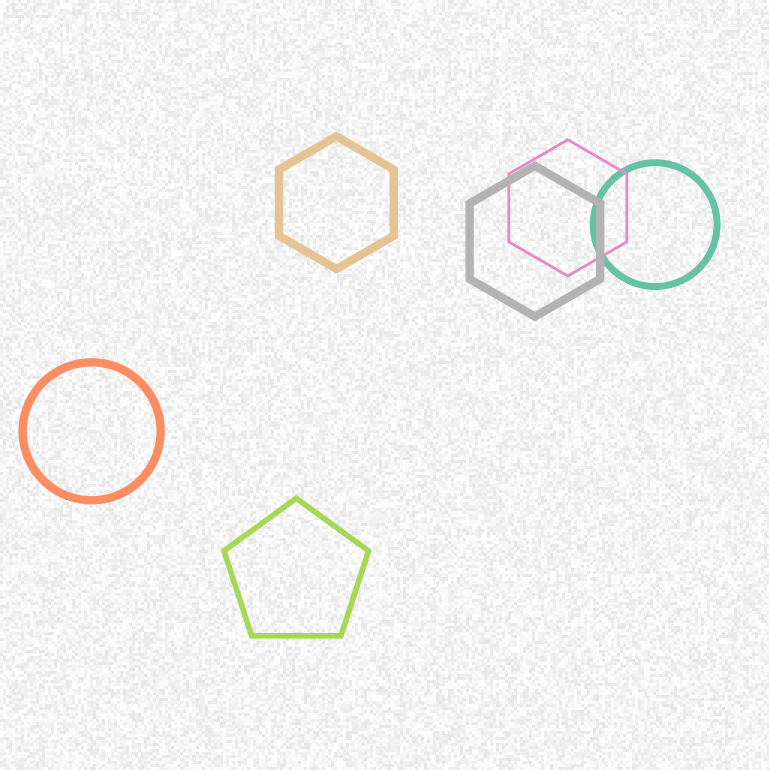[{"shape": "circle", "thickness": 2.5, "radius": 0.4, "center": [0.851, 0.708]}, {"shape": "circle", "thickness": 3, "radius": 0.45, "center": [0.119, 0.44]}, {"shape": "hexagon", "thickness": 1, "radius": 0.44, "center": [0.737, 0.73]}, {"shape": "pentagon", "thickness": 2, "radius": 0.49, "center": [0.385, 0.254]}, {"shape": "hexagon", "thickness": 3, "radius": 0.43, "center": [0.437, 0.737]}, {"shape": "hexagon", "thickness": 3, "radius": 0.49, "center": [0.695, 0.687]}]